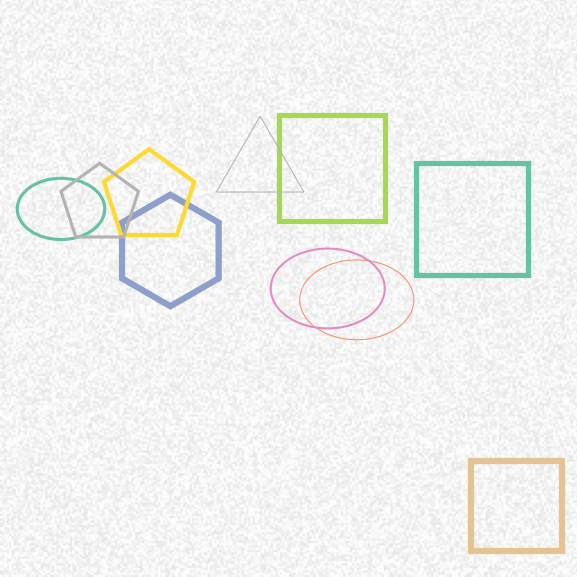[{"shape": "oval", "thickness": 1.5, "radius": 0.38, "center": [0.106, 0.637]}, {"shape": "square", "thickness": 2.5, "radius": 0.48, "center": [0.817, 0.621]}, {"shape": "oval", "thickness": 0.5, "radius": 0.49, "center": [0.618, 0.48]}, {"shape": "hexagon", "thickness": 3, "radius": 0.48, "center": [0.295, 0.565]}, {"shape": "oval", "thickness": 1, "radius": 0.49, "center": [0.568, 0.5]}, {"shape": "square", "thickness": 2.5, "radius": 0.46, "center": [0.575, 0.709]}, {"shape": "pentagon", "thickness": 2, "radius": 0.41, "center": [0.258, 0.659]}, {"shape": "square", "thickness": 3, "radius": 0.39, "center": [0.894, 0.123]}, {"shape": "triangle", "thickness": 0.5, "radius": 0.44, "center": [0.45, 0.71]}, {"shape": "pentagon", "thickness": 1.5, "radius": 0.35, "center": [0.173, 0.646]}]